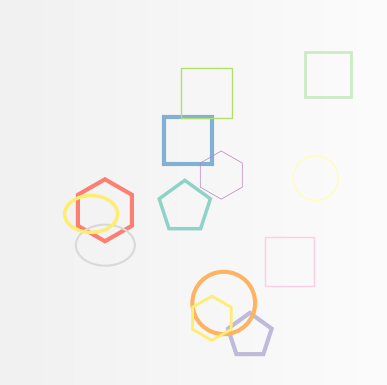[{"shape": "pentagon", "thickness": 2.5, "radius": 0.35, "center": [0.477, 0.462]}, {"shape": "circle", "thickness": 1, "radius": 0.29, "center": [0.815, 0.537]}, {"shape": "pentagon", "thickness": 3, "radius": 0.3, "center": [0.645, 0.128]}, {"shape": "hexagon", "thickness": 3, "radius": 0.4, "center": [0.271, 0.454]}, {"shape": "square", "thickness": 3, "radius": 0.31, "center": [0.485, 0.635]}, {"shape": "circle", "thickness": 3, "radius": 0.4, "center": [0.577, 0.213]}, {"shape": "square", "thickness": 1, "radius": 0.33, "center": [0.533, 0.758]}, {"shape": "square", "thickness": 1, "radius": 0.32, "center": [0.748, 0.321]}, {"shape": "oval", "thickness": 1.5, "radius": 0.38, "center": [0.272, 0.363]}, {"shape": "hexagon", "thickness": 0.5, "radius": 0.31, "center": [0.571, 0.545]}, {"shape": "square", "thickness": 2, "radius": 0.29, "center": [0.847, 0.806]}, {"shape": "hexagon", "thickness": 2, "radius": 0.29, "center": [0.547, 0.173]}, {"shape": "oval", "thickness": 2.5, "radius": 0.34, "center": [0.235, 0.444]}]